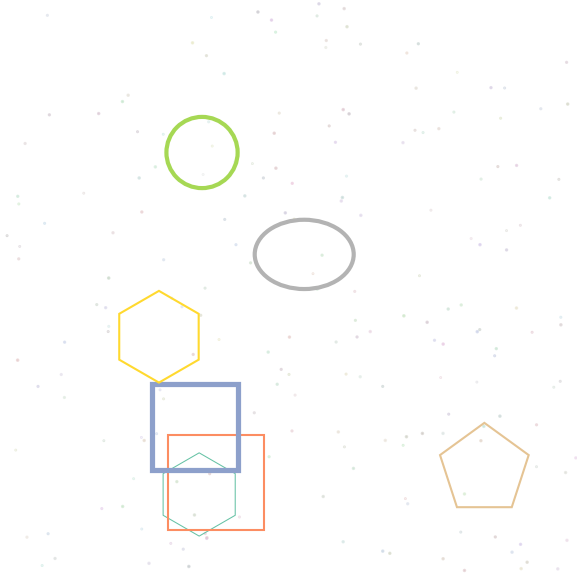[{"shape": "hexagon", "thickness": 0.5, "radius": 0.36, "center": [0.345, 0.143]}, {"shape": "square", "thickness": 1, "radius": 0.41, "center": [0.374, 0.164]}, {"shape": "square", "thickness": 2.5, "radius": 0.37, "center": [0.338, 0.259]}, {"shape": "circle", "thickness": 2, "radius": 0.31, "center": [0.35, 0.735]}, {"shape": "hexagon", "thickness": 1, "radius": 0.4, "center": [0.275, 0.416]}, {"shape": "pentagon", "thickness": 1, "radius": 0.4, "center": [0.839, 0.186]}, {"shape": "oval", "thickness": 2, "radius": 0.43, "center": [0.527, 0.559]}]